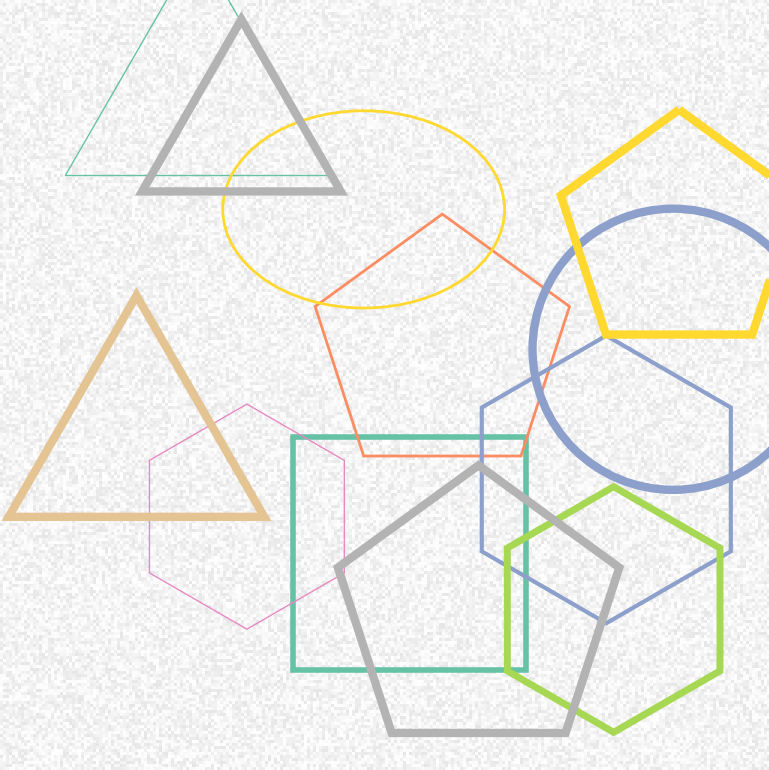[{"shape": "square", "thickness": 2, "radius": 0.75, "center": [0.532, 0.281]}, {"shape": "triangle", "thickness": 0.5, "radius": 0.99, "center": [0.257, 0.871]}, {"shape": "pentagon", "thickness": 1, "radius": 0.87, "center": [0.574, 0.548]}, {"shape": "hexagon", "thickness": 1.5, "radius": 0.93, "center": [0.787, 0.377]}, {"shape": "circle", "thickness": 3, "radius": 0.91, "center": [0.874, 0.546]}, {"shape": "hexagon", "thickness": 0.5, "radius": 0.73, "center": [0.321, 0.329]}, {"shape": "hexagon", "thickness": 2.5, "radius": 0.8, "center": [0.797, 0.208]}, {"shape": "pentagon", "thickness": 3, "radius": 0.81, "center": [0.882, 0.696]}, {"shape": "oval", "thickness": 1, "radius": 0.91, "center": [0.472, 0.728]}, {"shape": "triangle", "thickness": 3, "radius": 0.96, "center": [0.177, 0.425]}, {"shape": "triangle", "thickness": 3, "radius": 0.74, "center": [0.314, 0.826]}, {"shape": "pentagon", "thickness": 3, "radius": 0.96, "center": [0.622, 0.204]}]